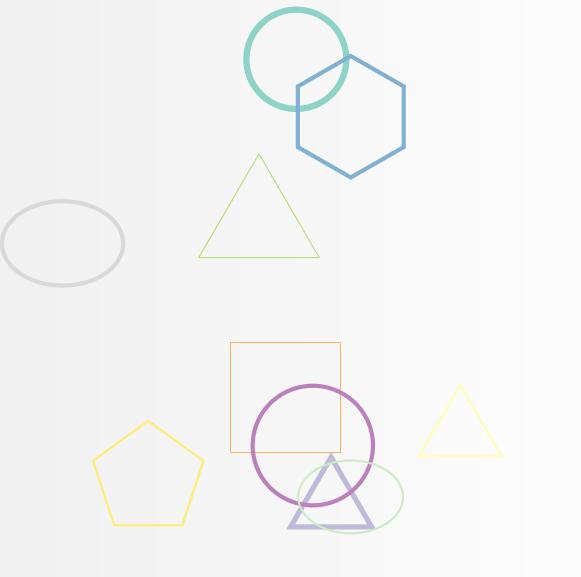[{"shape": "circle", "thickness": 3, "radius": 0.43, "center": [0.51, 0.896]}, {"shape": "triangle", "thickness": 1, "radius": 0.41, "center": [0.792, 0.25]}, {"shape": "triangle", "thickness": 2.5, "radius": 0.4, "center": [0.57, 0.127]}, {"shape": "hexagon", "thickness": 2, "radius": 0.53, "center": [0.604, 0.797]}, {"shape": "square", "thickness": 0.5, "radius": 0.47, "center": [0.491, 0.312]}, {"shape": "triangle", "thickness": 0.5, "radius": 0.6, "center": [0.446, 0.613]}, {"shape": "oval", "thickness": 2, "radius": 0.52, "center": [0.108, 0.578]}, {"shape": "circle", "thickness": 2, "radius": 0.52, "center": [0.538, 0.228]}, {"shape": "oval", "thickness": 1, "radius": 0.45, "center": [0.603, 0.139]}, {"shape": "pentagon", "thickness": 1, "radius": 0.5, "center": [0.255, 0.17]}]